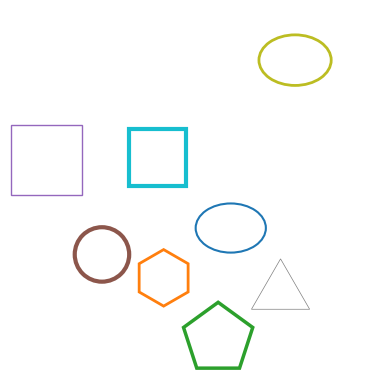[{"shape": "oval", "thickness": 1.5, "radius": 0.46, "center": [0.599, 0.408]}, {"shape": "hexagon", "thickness": 2, "radius": 0.37, "center": [0.425, 0.278]}, {"shape": "pentagon", "thickness": 2.5, "radius": 0.47, "center": [0.567, 0.12]}, {"shape": "square", "thickness": 1, "radius": 0.46, "center": [0.121, 0.585]}, {"shape": "circle", "thickness": 3, "radius": 0.35, "center": [0.265, 0.339]}, {"shape": "triangle", "thickness": 0.5, "radius": 0.44, "center": [0.729, 0.24]}, {"shape": "oval", "thickness": 2, "radius": 0.47, "center": [0.766, 0.844]}, {"shape": "square", "thickness": 3, "radius": 0.37, "center": [0.41, 0.59]}]